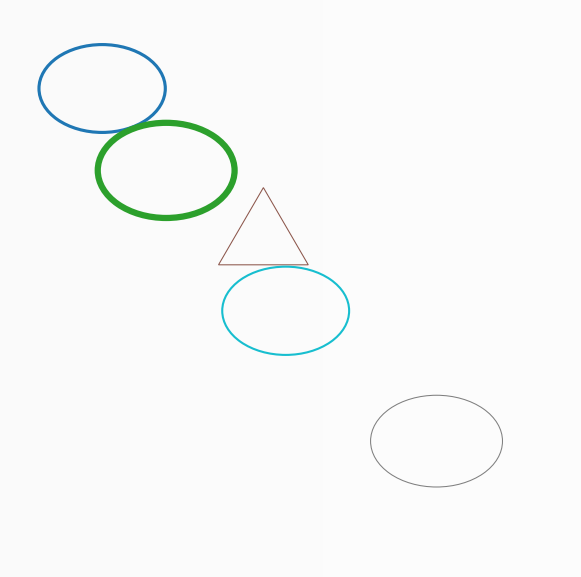[{"shape": "oval", "thickness": 1.5, "radius": 0.54, "center": [0.176, 0.846]}, {"shape": "oval", "thickness": 3, "radius": 0.59, "center": [0.286, 0.704]}, {"shape": "triangle", "thickness": 0.5, "radius": 0.45, "center": [0.453, 0.585]}, {"shape": "oval", "thickness": 0.5, "radius": 0.57, "center": [0.751, 0.235]}, {"shape": "oval", "thickness": 1, "radius": 0.55, "center": [0.491, 0.461]}]